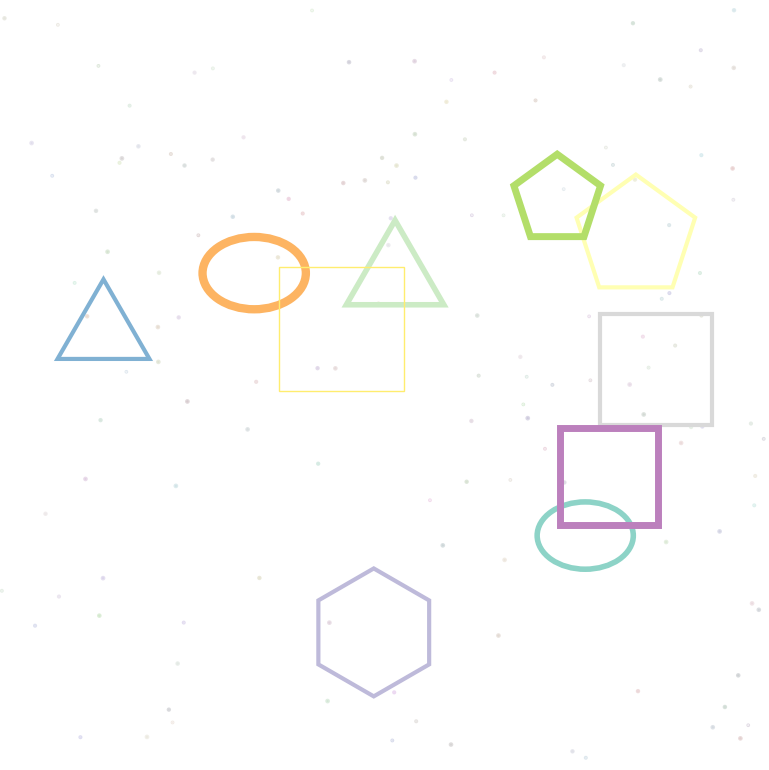[{"shape": "oval", "thickness": 2, "radius": 0.31, "center": [0.76, 0.304]}, {"shape": "pentagon", "thickness": 1.5, "radius": 0.4, "center": [0.826, 0.692]}, {"shape": "hexagon", "thickness": 1.5, "radius": 0.42, "center": [0.485, 0.179]}, {"shape": "triangle", "thickness": 1.5, "radius": 0.34, "center": [0.134, 0.568]}, {"shape": "oval", "thickness": 3, "radius": 0.34, "center": [0.33, 0.645]}, {"shape": "pentagon", "thickness": 2.5, "radius": 0.3, "center": [0.724, 0.741]}, {"shape": "square", "thickness": 1.5, "radius": 0.36, "center": [0.852, 0.52]}, {"shape": "square", "thickness": 2.5, "radius": 0.32, "center": [0.791, 0.381]}, {"shape": "triangle", "thickness": 2, "radius": 0.37, "center": [0.513, 0.641]}, {"shape": "square", "thickness": 0.5, "radius": 0.4, "center": [0.444, 0.573]}]